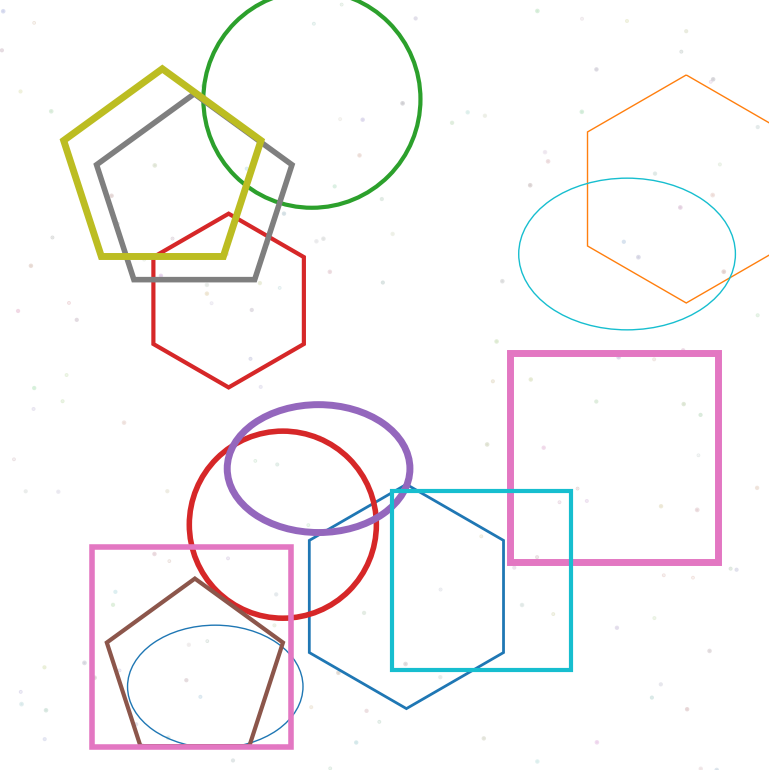[{"shape": "hexagon", "thickness": 1, "radius": 0.73, "center": [0.528, 0.225]}, {"shape": "oval", "thickness": 0.5, "radius": 0.57, "center": [0.28, 0.108]}, {"shape": "hexagon", "thickness": 0.5, "radius": 0.74, "center": [0.891, 0.755]}, {"shape": "circle", "thickness": 1.5, "radius": 0.7, "center": [0.405, 0.871]}, {"shape": "hexagon", "thickness": 1.5, "radius": 0.56, "center": [0.297, 0.61]}, {"shape": "circle", "thickness": 2, "radius": 0.61, "center": [0.367, 0.319]}, {"shape": "oval", "thickness": 2.5, "radius": 0.59, "center": [0.414, 0.391]}, {"shape": "pentagon", "thickness": 1.5, "radius": 0.6, "center": [0.253, 0.128]}, {"shape": "square", "thickness": 2, "radius": 0.65, "center": [0.249, 0.16]}, {"shape": "square", "thickness": 2.5, "radius": 0.68, "center": [0.798, 0.406]}, {"shape": "pentagon", "thickness": 2, "radius": 0.67, "center": [0.252, 0.745]}, {"shape": "pentagon", "thickness": 2.5, "radius": 0.67, "center": [0.211, 0.776]}, {"shape": "square", "thickness": 1.5, "radius": 0.58, "center": [0.625, 0.246]}, {"shape": "oval", "thickness": 0.5, "radius": 0.7, "center": [0.814, 0.67]}]